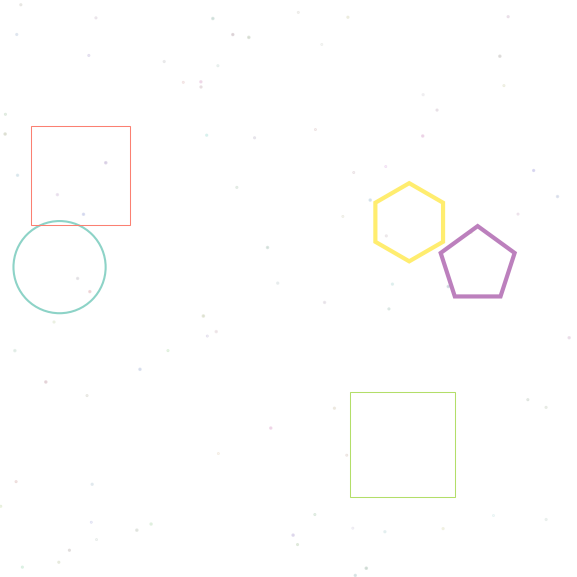[{"shape": "circle", "thickness": 1, "radius": 0.4, "center": [0.103, 0.537]}, {"shape": "square", "thickness": 0.5, "radius": 0.43, "center": [0.14, 0.695]}, {"shape": "square", "thickness": 0.5, "radius": 0.45, "center": [0.697, 0.23]}, {"shape": "pentagon", "thickness": 2, "radius": 0.34, "center": [0.827, 0.54]}, {"shape": "hexagon", "thickness": 2, "radius": 0.34, "center": [0.709, 0.614]}]